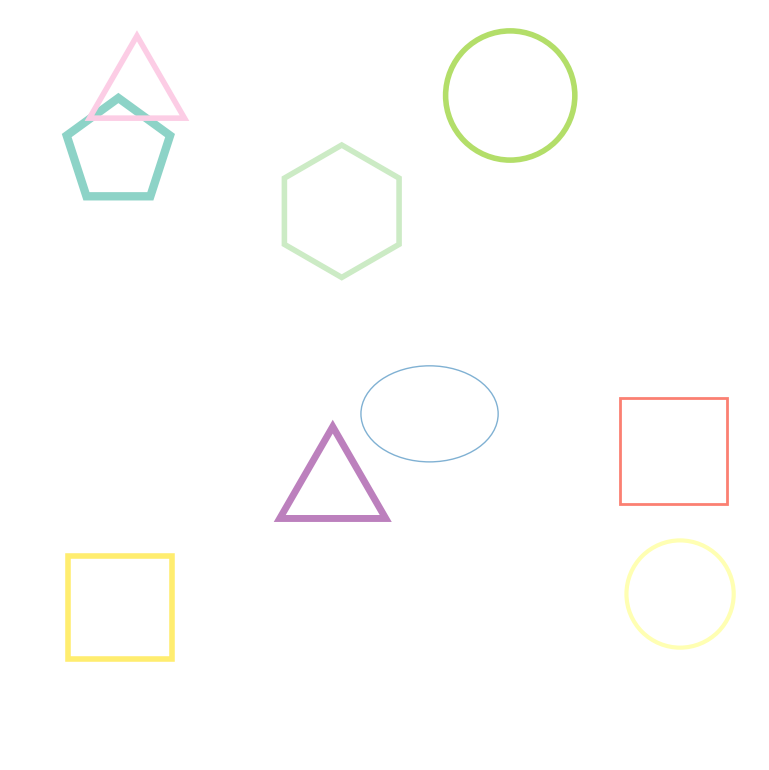[{"shape": "pentagon", "thickness": 3, "radius": 0.35, "center": [0.154, 0.802]}, {"shape": "circle", "thickness": 1.5, "radius": 0.35, "center": [0.883, 0.229]}, {"shape": "square", "thickness": 1, "radius": 0.34, "center": [0.875, 0.414]}, {"shape": "oval", "thickness": 0.5, "radius": 0.45, "center": [0.558, 0.463]}, {"shape": "circle", "thickness": 2, "radius": 0.42, "center": [0.663, 0.876]}, {"shape": "triangle", "thickness": 2, "radius": 0.36, "center": [0.178, 0.882]}, {"shape": "triangle", "thickness": 2.5, "radius": 0.4, "center": [0.432, 0.366]}, {"shape": "hexagon", "thickness": 2, "radius": 0.43, "center": [0.444, 0.726]}, {"shape": "square", "thickness": 2, "radius": 0.34, "center": [0.156, 0.211]}]